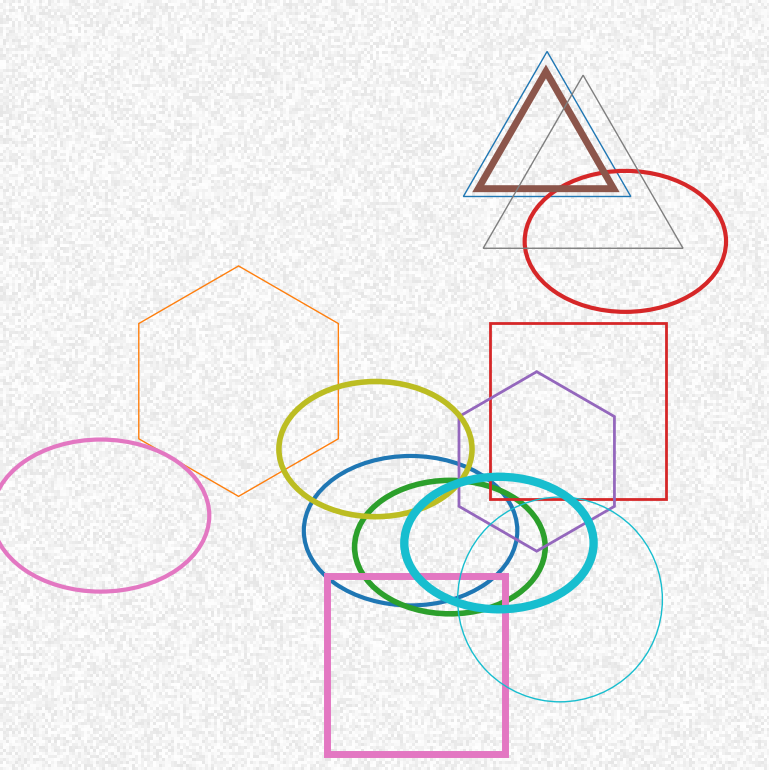[{"shape": "oval", "thickness": 1.5, "radius": 0.69, "center": [0.533, 0.311]}, {"shape": "triangle", "thickness": 0.5, "radius": 0.63, "center": [0.711, 0.808]}, {"shape": "hexagon", "thickness": 0.5, "radius": 0.75, "center": [0.31, 0.505]}, {"shape": "oval", "thickness": 2, "radius": 0.62, "center": [0.584, 0.289]}, {"shape": "square", "thickness": 1, "radius": 0.57, "center": [0.751, 0.466]}, {"shape": "oval", "thickness": 1.5, "radius": 0.65, "center": [0.812, 0.687]}, {"shape": "hexagon", "thickness": 1, "radius": 0.58, "center": [0.697, 0.401]}, {"shape": "triangle", "thickness": 2.5, "radius": 0.51, "center": [0.709, 0.806]}, {"shape": "oval", "thickness": 1.5, "radius": 0.71, "center": [0.131, 0.33]}, {"shape": "square", "thickness": 2.5, "radius": 0.58, "center": [0.54, 0.136]}, {"shape": "triangle", "thickness": 0.5, "radius": 0.75, "center": [0.757, 0.753]}, {"shape": "oval", "thickness": 2, "radius": 0.63, "center": [0.488, 0.417]}, {"shape": "circle", "thickness": 0.5, "radius": 0.66, "center": [0.727, 0.221]}, {"shape": "oval", "thickness": 3, "radius": 0.61, "center": [0.648, 0.295]}]